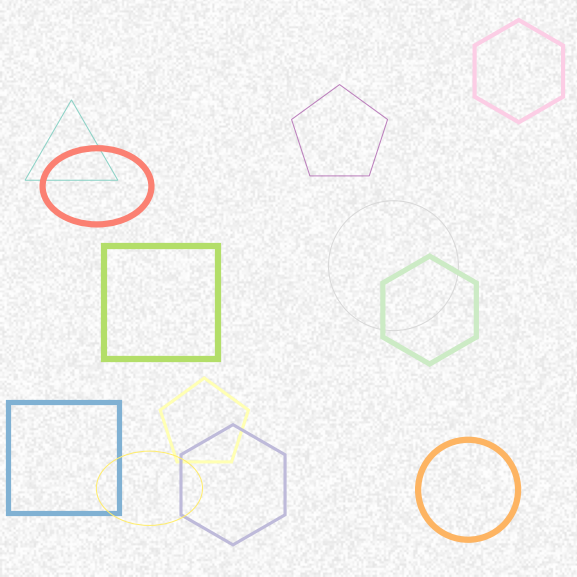[{"shape": "triangle", "thickness": 0.5, "radius": 0.46, "center": [0.124, 0.733]}, {"shape": "pentagon", "thickness": 1.5, "radius": 0.4, "center": [0.354, 0.264]}, {"shape": "hexagon", "thickness": 1.5, "radius": 0.52, "center": [0.403, 0.16]}, {"shape": "oval", "thickness": 3, "radius": 0.47, "center": [0.168, 0.677]}, {"shape": "square", "thickness": 2.5, "radius": 0.48, "center": [0.11, 0.207]}, {"shape": "circle", "thickness": 3, "radius": 0.43, "center": [0.811, 0.151]}, {"shape": "square", "thickness": 3, "radius": 0.49, "center": [0.279, 0.475]}, {"shape": "hexagon", "thickness": 2, "radius": 0.44, "center": [0.898, 0.876]}, {"shape": "circle", "thickness": 0.5, "radius": 0.56, "center": [0.681, 0.539]}, {"shape": "pentagon", "thickness": 0.5, "radius": 0.44, "center": [0.588, 0.765]}, {"shape": "hexagon", "thickness": 2.5, "radius": 0.47, "center": [0.744, 0.462]}, {"shape": "oval", "thickness": 0.5, "radius": 0.46, "center": [0.259, 0.154]}]